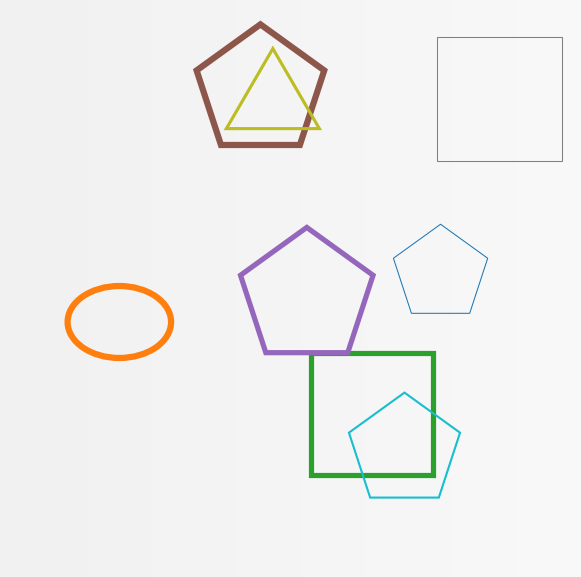[{"shape": "pentagon", "thickness": 0.5, "radius": 0.43, "center": [0.758, 0.526]}, {"shape": "oval", "thickness": 3, "radius": 0.45, "center": [0.205, 0.442]}, {"shape": "square", "thickness": 2.5, "radius": 0.52, "center": [0.64, 0.282]}, {"shape": "pentagon", "thickness": 2.5, "radius": 0.6, "center": [0.528, 0.485]}, {"shape": "pentagon", "thickness": 3, "radius": 0.58, "center": [0.448, 0.841]}, {"shape": "square", "thickness": 0.5, "radius": 0.54, "center": [0.86, 0.827]}, {"shape": "triangle", "thickness": 1.5, "radius": 0.46, "center": [0.469, 0.823]}, {"shape": "pentagon", "thickness": 1, "radius": 0.5, "center": [0.696, 0.219]}]